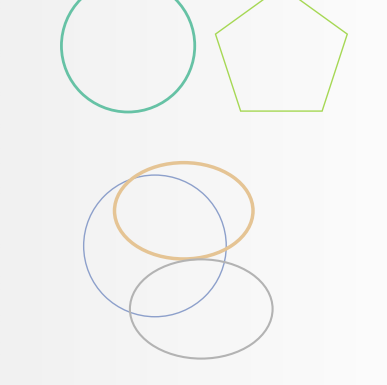[{"shape": "circle", "thickness": 2, "radius": 0.86, "center": [0.331, 0.881]}, {"shape": "circle", "thickness": 1, "radius": 0.92, "center": [0.4, 0.361]}, {"shape": "pentagon", "thickness": 1, "radius": 0.89, "center": [0.726, 0.856]}, {"shape": "oval", "thickness": 2.5, "radius": 0.89, "center": [0.474, 0.452]}, {"shape": "oval", "thickness": 1.5, "radius": 0.92, "center": [0.519, 0.197]}]